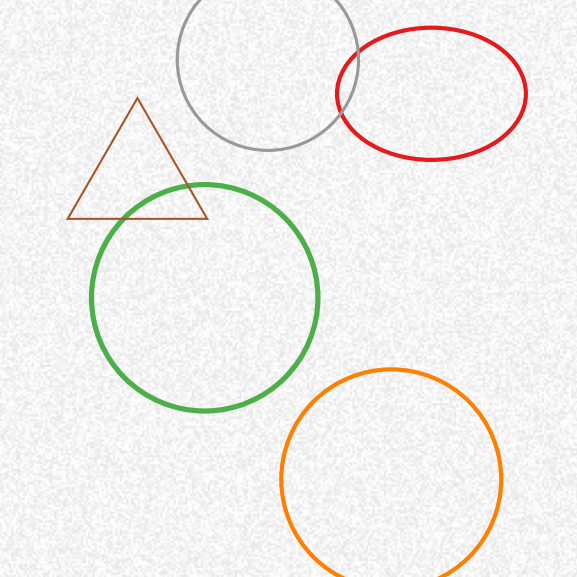[{"shape": "oval", "thickness": 2, "radius": 0.82, "center": [0.747, 0.837]}, {"shape": "circle", "thickness": 2.5, "radius": 0.98, "center": [0.354, 0.483]}, {"shape": "circle", "thickness": 2, "radius": 0.95, "center": [0.677, 0.169]}, {"shape": "triangle", "thickness": 1, "radius": 0.7, "center": [0.238, 0.69]}, {"shape": "circle", "thickness": 1.5, "radius": 0.78, "center": [0.464, 0.896]}]